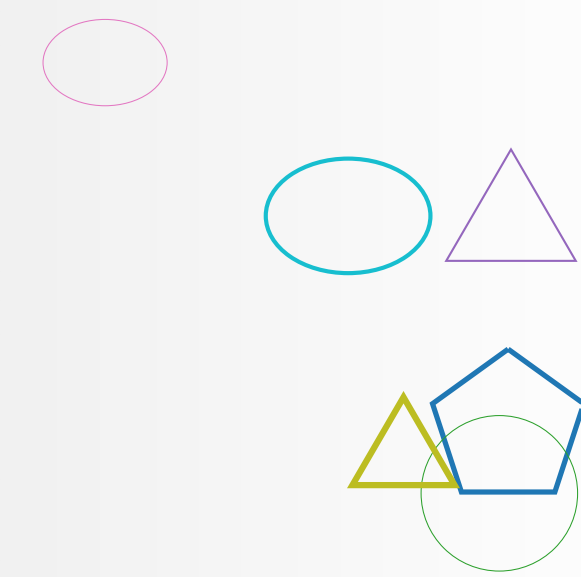[{"shape": "pentagon", "thickness": 2.5, "radius": 0.68, "center": [0.874, 0.258]}, {"shape": "circle", "thickness": 0.5, "radius": 0.67, "center": [0.859, 0.145]}, {"shape": "triangle", "thickness": 1, "radius": 0.64, "center": [0.879, 0.612]}, {"shape": "oval", "thickness": 0.5, "radius": 0.53, "center": [0.181, 0.891]}, {"shape": "triangle", "thickness": 3, "radius": 0.51, "center": [0.694, 0.21]}, {"shape": "oval", "thickness": 2, "radius": 0.71, "center": [0.599, 0.625]}]